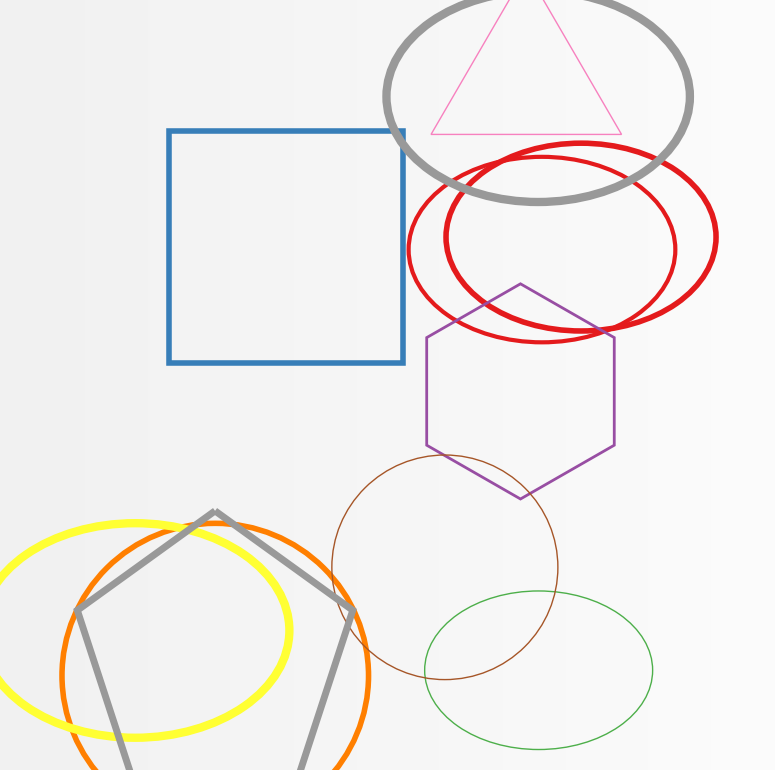[{"shape": "oval", "thickness": 1.5, "radius": 0.86, "center": [0.699, 0.676]}, {"shape": "oval", "thickness": 2, "radius": 0.87, "center": [0.75, 0.692]}, {"shape": "square", "thickness": 2, "radius": 0.75, "center": [0.369, 0.68]}, {"shape": "oval", "thickness": 0.5, "radius": 0.74, "center": [0.695, 0.13]}, {"shape": "hexagon", "thickness": 1, "radius": 0.7, "center": [0.672, 0.492]}, {"shape": "circle", "thickness": 2, "radius": 0.99, "center": [0.278, 0.123]}, {"shape": "oval", "thickness": 3, "radius": 1.0, "center": [0.174, 0.181]}, {"shape": "circle", "thickness": 0.5, "radius": 0.73, "center": [0.574, 0.263]}, {"shape": "triangle", "thickness": 0.5, "radius": 0.71, "center": [0.679, 0.896]}, {"shape": "oval", "thickness": 3, "radius": 0.98, "center": [0.694, 0.875]}, {"shape": "pentagon", "thickness": 2.5, "radius": 0.93, "center": [0.277, 0.15]}]